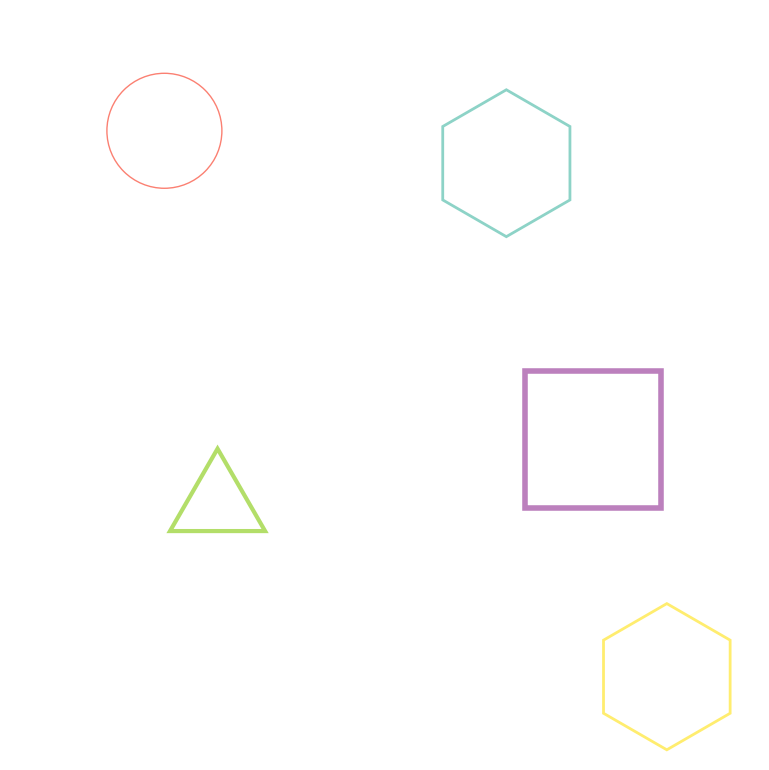[{"shape": "hexagon", "thickness": 1, "radius": 0.48, "center": [0.658, 0.788]}, {"shape": "circle", "thickness": 0.5, "radius": 0.37, "center": [0.213, 0.83]}, {"shape": "triangle", "thickness": 1.5, "radius": 0.36, "center": [0.283, 0.346]}, {"shape": "square", "thickness": 2, "radius": 0.44, "center": [0.77, 0.429]}, {"shape": "hexagon", "thickness": 1, "radius": 0.47, "center": [0.866, 0.121]}]